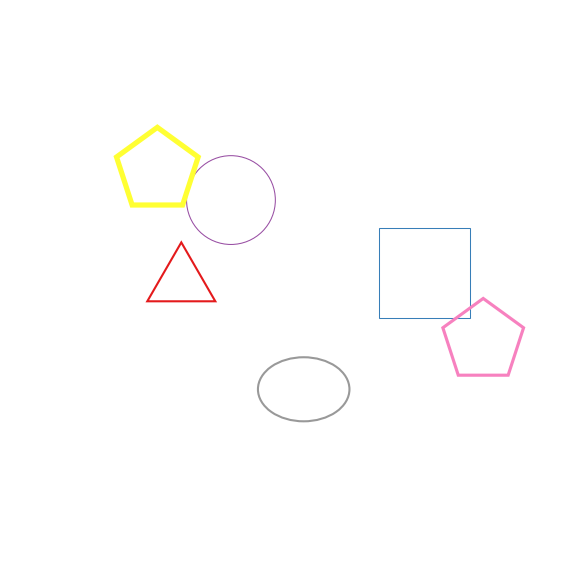[{"shape": "triangle", "thickness": 1, "radius": 0.34, "center": [0.314, 0.511]}, {"shape": "square", "thickness": 0.5, "radius": 0.39, "center": [0.735, 0.526]}, {"shape": "circle", "thickness": 0.5, "radius": 0.38, "center": [0.4, 0.653]}, {"shape": "pentagon", "thickness": 2.5, "radius": 0.37, "center": [0.272, 0.704]}, {"shape": "pentagon", "thickness": 1.5, "radius": 0.37, "center": [0.837, 0.409]}, {"shape": "oval", "thickness": 1, "radius": 0.4, "center": [0.526, 0.325]}]